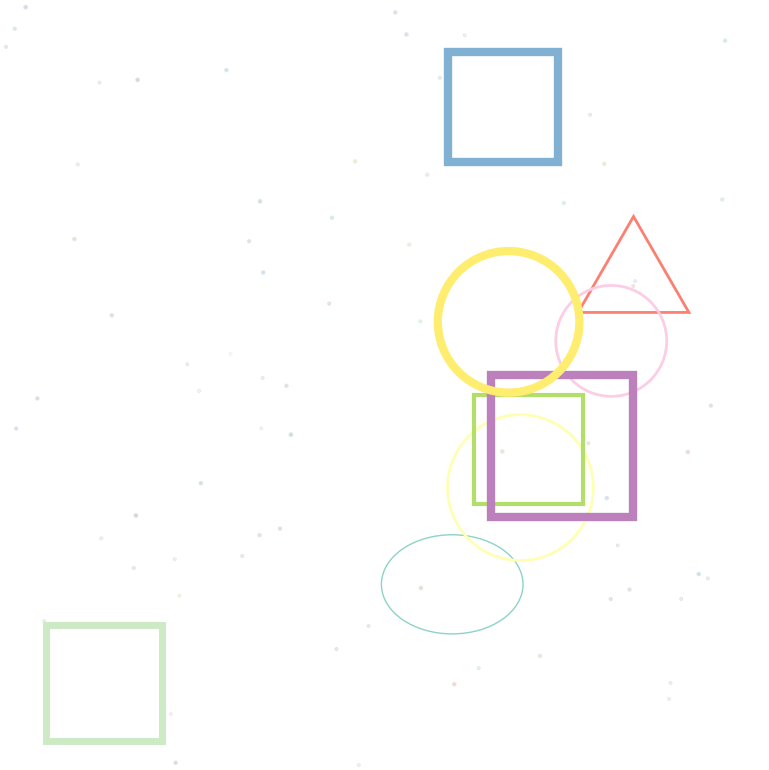[{"shape": "oval", "thickness": 0.5, "radius": 0.46, "center": [0.587, 0.241]}, {"shape": "circle", "thickness": 1, "radius": 0.47, "center": [0.676, 0.367]}, {"shape": "triangle", "thickness": 1, "radius": 0.42, "center": [0.823, 0.636]}, {"shape": "square", "thickness": 3, "radius": 0.36, "center": [0.654, 0.861]}, {"shape": "square", "thickness": 1.5, "radius": 0.35, "center": [0.686, 0.416]}, {"shape": "circle", "thickness": 1, "radius": 0.36, "center": [0.794, 0.557]}, {"shape": "square", "thickness": 3, "radius": 0.46, "center": [0.73, 0.421]}, {"shape": "square", "thickness": 2.5, "radius": 0.38, "center": [0.135, 0.113]}, {"shape": "circle", "thickness": 3, "radius": 0.46, "center": [0.661, 0.582]}]